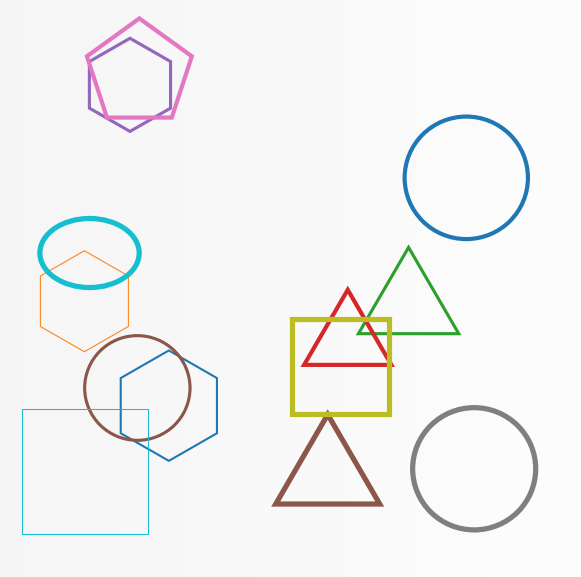[{"shape": "circle", "thickness": 2, "radius": 0.53, "center": [0.802, 0.691]}, {"shape": "hexagon", "thickness": 1, "radius": 0.48, "center": [0.29, 0.297]}, {"shape": "hexagon", "thickness": 0.5, "radius": 0.44, "center": [0.145, 0.478]}, {"shape": "triangle", "thickness": 1.5, "radius": 0.5, "center": [0.703, 0.471]}, {"shape": "triangle", "thickness": 2, "radius": 0.43, "center": [0.598, 0.411]}, {"shape": "hexagon", "thickness": 1.5, "radius": 0.4, "center": [0.224, 0.852]}, {"shape": "circle", "thickness": 1.5, "radius": 0.45, "center": [0.236, 0.327]}, {"shape": "triangle", "thickness": 2.5, "radius": 0.52, "center": [0.564, 0.178]}, {"shape": "pentagon", "thickness": 2, "radius": 0.47, "center": [0.24, 0.872]}, {"shape": "circle", "thickness": 2.5, "radius": 0.53, "center": [0.816, 0.187]}, {"shape": "square", "thickness": 2.5, "radius": 0.41, "center": [0.586, 0.364]}, {"shape": "square", "thickness": 0.5, "radius": 0.54, "center": [0.146, 0.183]}, {"shape": "oval", "thickness": 2.5, "radius": 0.43, "center": [0.154, 0.561]}]